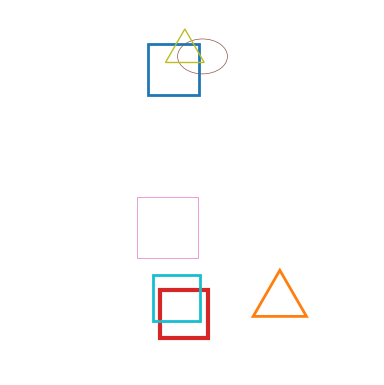[{"shape": "square", "thickness": 2, "radius": 0.33, "center": [0.45, 0.821]}, {"shape": "triangle", "thickness": 2, "radius": 0.4, "center": [0.727, 0.218]}, {"shape": "square", "thickness": 3, "radius": 0.31, "center": [0.479, 0.185]}, {"shape": "oval", "thickness": 0.5, "radius": 0.32, "center": [0.526, 0.853]}, {"shape": "square", "thickness": 0.5, "radius": 0.39, "center": [0.435, 0.41]}, {"shape": "triangle", "thickness": 1, "radius": 0.29, "center": [0.48, 0.867]}, {"shape": "square", "thickness": 2, "radius": 0.3, "center": [0.459, 0.226]}]